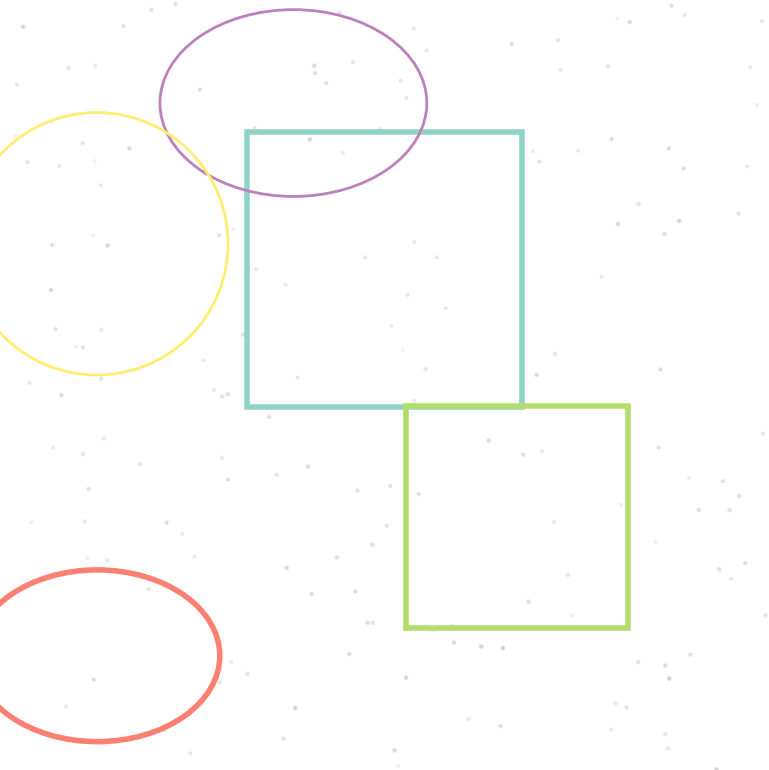[{"shape": "square", "thickness": 2, "radius": 0.89, "center": [0.5, 0.65]}, {"shape": "oval", "thickness": 2, "radius": 0.8, "center": [0.126, 0.148]}, {"shape": "square", "thickness": 2, "radius": 0.72, "center": [0.672, 0.329]}, {"shape": "oval", "thickness": 1, "radius": 0.87, "center": [0.381, 0.866]}, {"shape": "circle", "thickness": 1, "radius": 0.85, "center": [0.126, 0.683]}]